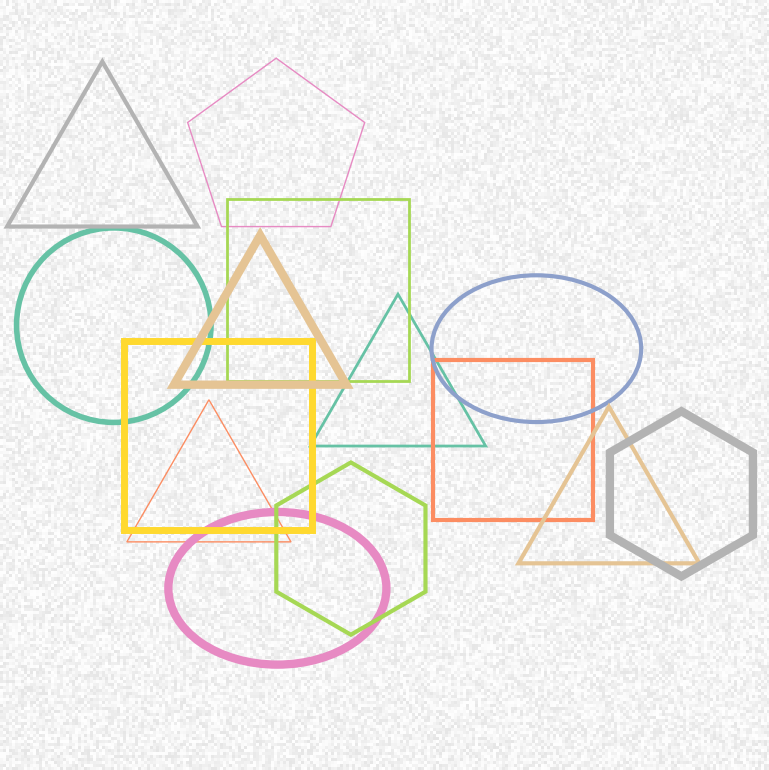[{"shape": "circle", "thickness": 2, "radius": 0.63, "center": [0.148, 0.578]}, {"shape": "triangle", "thickness": 1, "radius": 0.66, "center": [0.517, 0.486]}, {"shape": "triangle", "thickness": 0.5, "radius": 0.62, "center": [0.271, 0.358]}, {"shape": "square", "thickness": 1.5, "radius": 0.52, "center": [0.666, 0.429]}, {"shape": "oval", "thickness": 1.5, "radius": 0.68, "center": [0.697, 0.547]}, {"shape": "oval", "thickness": 3, "radius": 0.71, "center": [0.36, 0.236]}, {"shape": "pentagon", "thickness": 0.5, "radius": 0.6, "center": [0.359, 0.804]}, {"shape": "square", "thickness": 1, "radius": 0.59, "center": [0.413, 0.624]}, {"shape": "hexagon", "thickness": 1.5, "radius": 0.56, "center": [0.456, 0.288]}, {"shape": "square", "thickness": 2.5, "radius": 0.61, "center": [0.283, 0.434]}, {"shape": "triangle", "thickness": 3, "radius": 0.65, "center": [0.338, 0.565]}, {"shape": "triangle", "thickness": 1.5, "radius": 0.68, "center": [0.791, 0.336]}, {"shape": "hexagon", "thickness": 3, "radius": 0.54, "center": [0.885, 0.359]}, {"shape": "triangle", "thickness": 1.5, "radius": 0.71, "center": [0.133, 0.777]}]